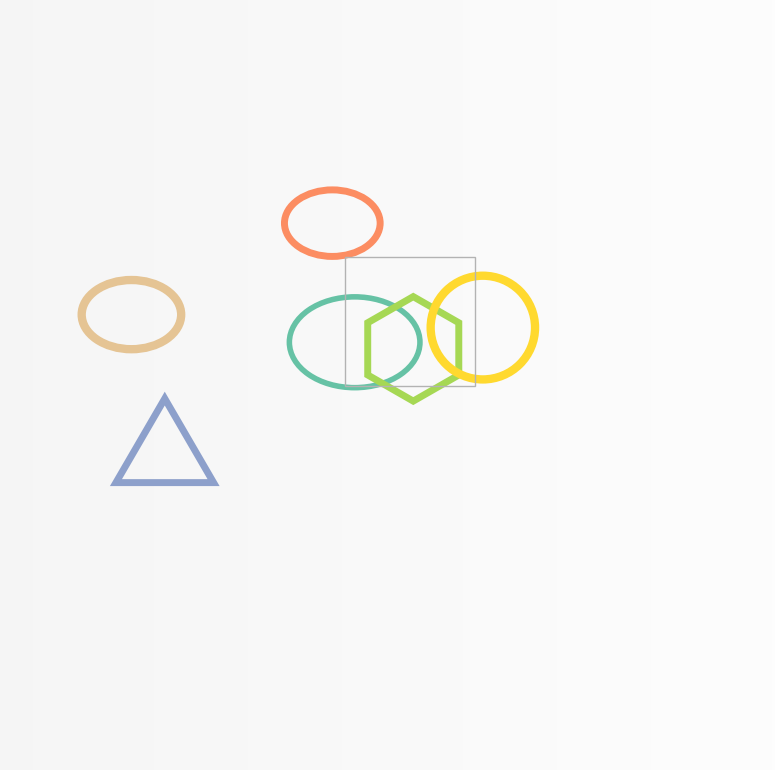[{"shape": "oval", "thickness": 2, "radius": 0.42, "center": [0.458, 0.556]}, {"shape": "oval", "thickness": 2.5, "radius": 0.31, "center": [0.429, 0.71]}, {"shape": "triangle", "thickness": 2.5, "radius": 0.36, "center": [0.213, 0.41]}, {"shape": "hexagon", "thickness": 2.5, "radius": 0.34, "center": [0.533, 0.547]}, {"shape": "circle", "thickness": 3, "radius": 0.34, "center": [0.623, 0.575]}, {"shape": "oval", "thickness": 3, "radius": 0.32, "center": [0.17, 0.591]}, {"shape": "square", "thickness": 0.5, "radius": 0.42, "center": [0.53, 0.582]}]